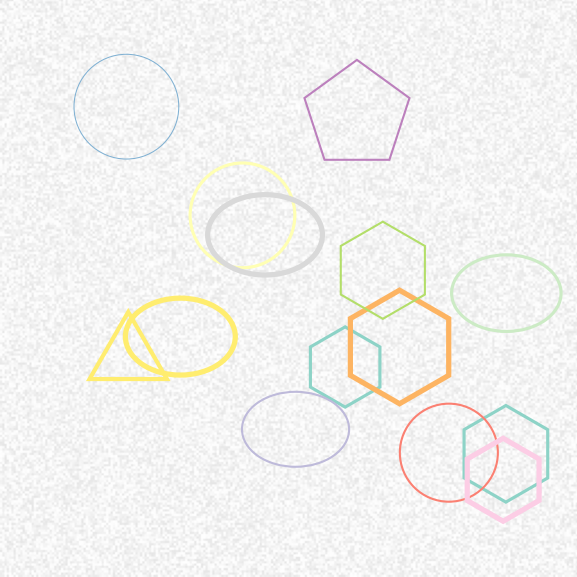[{"shape": "hexagon", "thickness": 1.5, "radius": 0.42, "center": [0.876, 0.213]}, {"shape": "hexagon", "thickness": 1.5, "radius": 0.35, "center": [0.598, 0.364]}, {"shape": "circle", "thickness": 1.5, "radius": 0.45, "center": [0.42, 0.626]}, {"shape": "oval", "thickness": 1, "radius": 0.46, "center": [0.512, 0.256]}, {"shape": "circle", "thickness": 1, "radius": 0.42, "center": [0.777, 0.215]}, {"shape": "circle", "thickness": 0.5, "radius": 0.45, "center": [0.219, 0.814]}, {"shape": "hexagon", "thickness": 2.5, "radius": 0.49, "center": [0.692, 0.398]}, {"shape": "hexagon", "thickness": 1, "radius": 0.42, "center": [0.663, 0.531]}, {"shape": "hexagon", "thickness": 2.5, "radius": 0.36, "center": [0.871, 0.168]}, {"shape": "oval", "thickness": 2.5, "radius": 0.5, "center": [0.459, 0.593]}, {"shape": "pentagon", "thickness": 1, "radius": 0.48, "center": [0.618, 0.8]}, {"shape": "oval", "thickness": 1.5, "radius": 0.47, "center": [0.877, 0.492]}, {"shape": "triangle", "thickness": 2, "radius": 0.39, "center": [0.222, 0.381]}, {"shape": "oval", "thickness": 2.5, "radius": 0.48, "center": [0.312, 0.416]}]